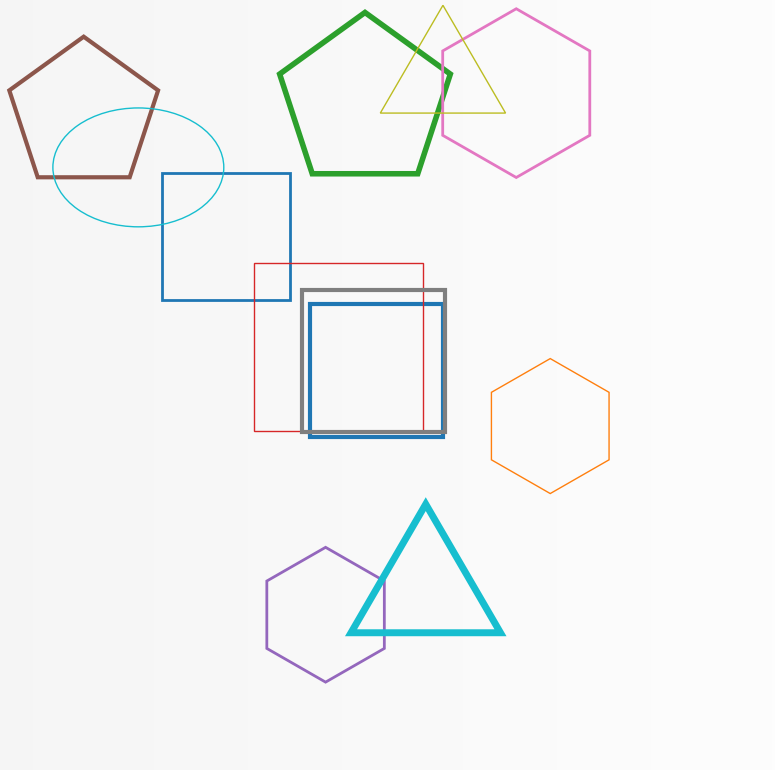[{"shape": "square", "thickness": 1, "radius": 0.41, "center": [0.292, 0.693]}, {"shape": "square", "thickness": 1.5, "radius": 0.43, "center": [0.486, 0.519]}, {"shape": "hexagon", "thickness": 0.5, "radius": 0.44, "center": [0.71, 0.447]}, {"shape": "pentagon", "thickness": 2, "radius": 0.58, "center": [0.471, 0.868]}, {"shape": "square", "thickness": 0.5, "radius": 0.55, "center": [0.437, 0.549]}, {"shape": "hexagon", "thickness": 1, "radius": 0.44, "center": [0.42, 0.202]}, {"shape": "pentagon", "thickness": 1.5, "radius": 0.5, "center": [0.108, 0.851]}, {"shape": "hexagon", "thickness": 1, "radius": 0.55, "center": [0.666, 0.879]}, {"shape": "square", "thickness": 1.5, "radius": 0.46, "center": [0.482, 0.531]}, {"shape": "triangle", "thickness": 0.5, "radius": 0.47, "center": [0.572, 0.9]}, {"shape": "oval", "thickness": 0.5, "radius": 0.55, "center": [0.179, 0.783]}, {"shape": "triangle", "thickness": 2.5, "radius": 0.56, "center": [0.549, 0.234]}]